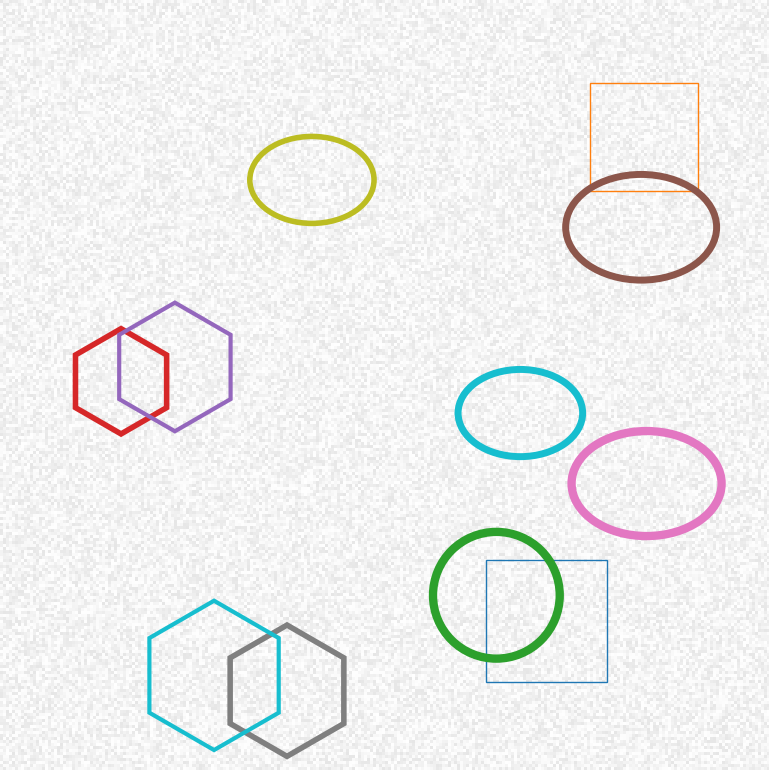[{"shape": "square", "thickness": 0.5, "radius": 0.39, "center": [0.709, 0.193]}, {"shape": "square", "thickness": 0.5, "radius": 0.35, "center": [0.836, 0.822]}, {"shape": "circle", "thickness": 3, "radius": 0.41, "center": [0.645, 0.227]}, {"shape": "hexagon", "thickness": 2, "radius": 0.34, "center": [0.157, 0.505]}, {"shape": "hexagon", "thickness": 1.5, "radius": 0.42, "center": [0.227, 0.523]}, {"shape": "oval", "thickness": 2.5, "radius": 0.49, "center": [0.833, 0.705]}, {"shape": "oval", "thickness": 3, "radius": 0.49, "center": [0.84, 0.372]}, {"shape": "hexagon", "thickness": 2, "radius": 0.43, "center": [0.373, 0.103]}, {"shape": "oval", "thickness": 2, "radius": 0.4, "center": [0.405, 0.766]}, {"shape": "oval", "thickness": 2.5, "radius": 0.4, "center": [0.676, 0.464]}, {"shape": "hexagon", "thickness": 1.5, "radius": 0.48, "center": [0.278, 0.123]}]